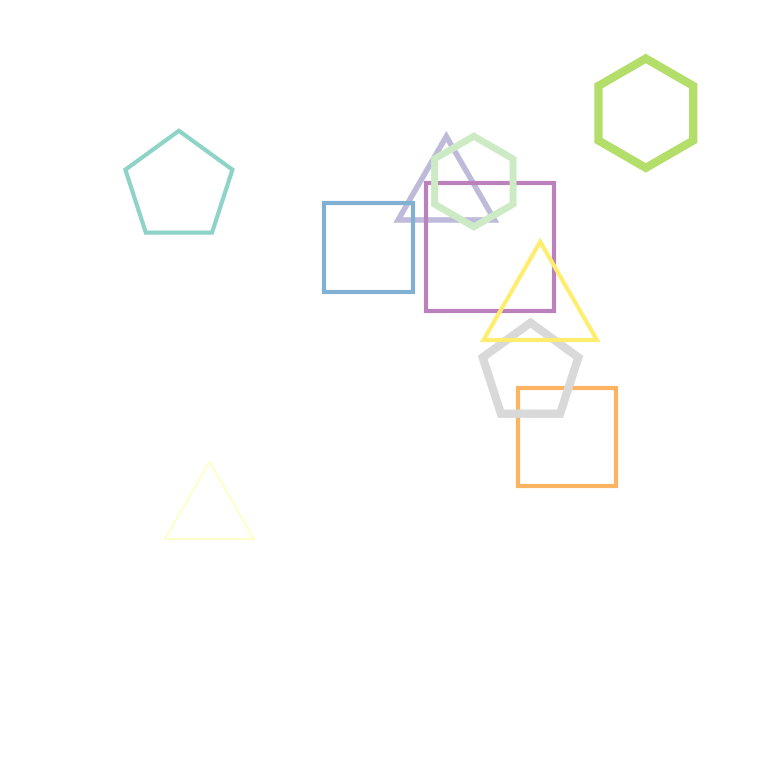[{"shape": "pentagon", "thickness": 1.5, "radius": 0.37, "center": [0.232, 0.757]}, {"shape": "triangle", "thickness": 0.5, "radius": 0.33, "center": [0.272, 0.333]}, {"shape": "triangle", "thickness": 2, "radius": 0.36, "center": [0.58, 0.75]}, {"shape": "square", "thickness": 1.5, "radius": 0.29, "center": [0.479, 0.678]}, {"shape": "square", "thickness": 1.5, "radius": 0.32, "center": [0.737, 0.433]}, {"shape": "hexagon", "thickness": 3, "radius": 0.36, "center": [0.839, 0.853]}, {"shape": "pentagon", "thickness": 3, "radius": 0.33, "center": [0.689, 0.516]}, {"shape": "square", "thickness": 1.5, "radius": 0.42, "center": [0.636, 0.679]}, {"shape": "hexagon", "thickness": 2.5, "radius": 0.29, "center": [0.615, 0.764]}, {"shape": "triangle", "thickness": 1.5, "radius": 0.43, "center": [0.702, 0.601]}]